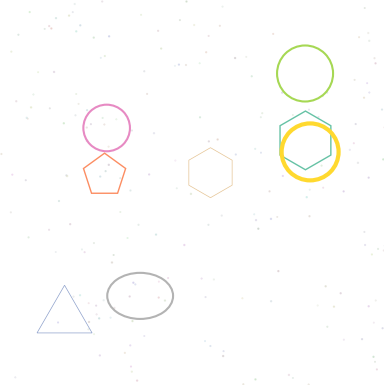[{"shape": "hexagon", "thickness": 1, "radius": 0.38, "center": [0.793, 0.635]}, {"shape": "pentagon", "thickness": 1, "radius": 0.29, "center": [0.272, 0.545]}, {"shape": "triangle", "thickness": 0.5, "radius": 0.41, "center": [0.168, 0.177]}, {"shape": "circle", "thickness": 1.5, "radius": 0.3, "center": [0.277, 0.668]}, {"shape": "circle", "thickness": 1.5, "radius": 0.36, "center": [0.792, 0.809]}, {"shape": "circle", "thickness": 3, "radius": 0.37, "center": [0.805, 0.605]}, {"shape": "hexagon", "thickness": 0.5, "radius": 0.32, "center": [0.547, 0.551]}, {"shape": "oval", "thickness": 1.5, "radius": 0.43, "center": [0.364, 0.231]}]